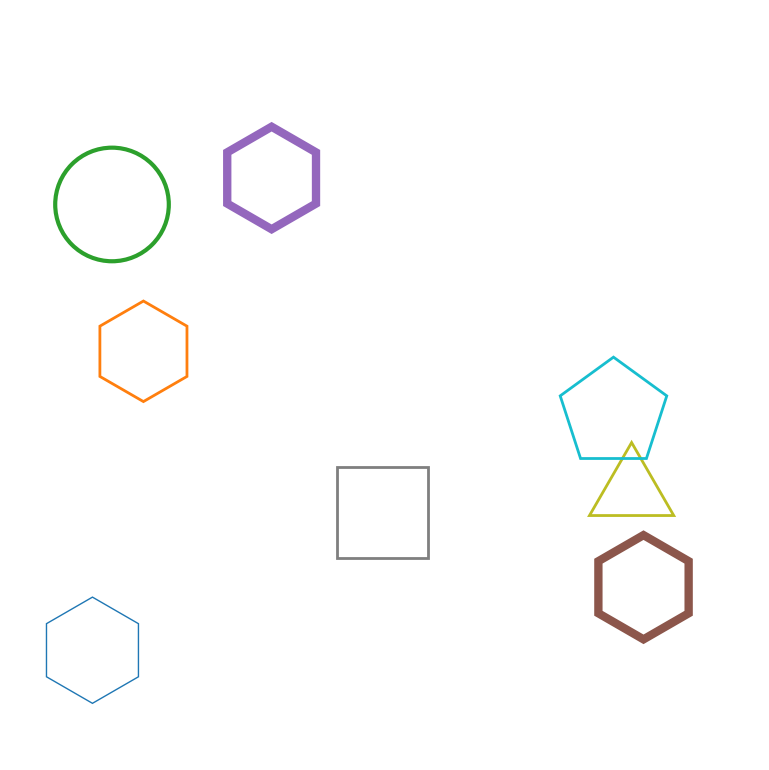[{"shape": "hexagon", "thickness": 0.5, "radius": 0.34, "center": [0.12, 0.156]}, {"shape": "hexagon", "thickness": 1, "radius": 0.33, "center": [0.186, 0.544]}, {"shape": "circle", "thickness": 1.5, "radius": 0.37, "center": [0.145, 0.734]}, {"shape": "hexagon", "thickness": 3, "radius": 0.33, "center": [0.353, 0.769]}, {"shape": "hexagon", "thickness": 3, "radius": 0.34, "center": [0.836, 0.237]}, {"shape": "square", "thickness": 1, "radius": 0.29, "center": [0.497, 0.335]}, {"shape": "triangle", "thickness": 1, "radius": 0.32, "center": [0.82, 0.362]}, {"shape": "pentagon", "thickness": 1, "radius": 0.36, "center": [0.797, 0.463]}]